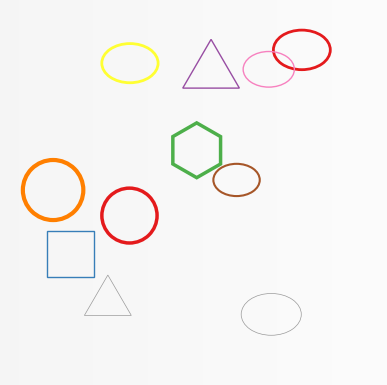[{"shape": "oval", "thickness": 2, "radius": 0.37, "center": [0.779, 0.87]}, {"shape": "circle", "thickness": 2.5, "radius": 0.36, "center": [0.334, 0.44]}, {"shape": "square", "thickness": 1, "radius": 0.3, "center": [0.181, 0.34]}, {"shape": "hexagon", "thickness": 2.5, "radius": 0.36, "center": [0.508, 0.61]}, {"shape": "triangle", "thickness": 1, "radius": 0.42, "center": [0.545, 0.813]}, {"shape": "circle", "thickness": 3, "radius": 0.39, "center": [0.137, 0.506]}, {"shape": "oval", "thickness": 2, "radius": 0.36, "center": [0.335, 0.836]}, {"shape": "oval", "thickness": 1.5, "radius": 0.3, "center": [0.61, 0.533]}, {"shape": "oval", "thickness": 1, "radius": 0.33, "center": [0.694, 0.82]}, {"shape": "triangle", "thickness": 0.5, "radius": 0.35, "center": [0.278, 0.216]}, {"shape": "oval", "thickness": 0.5, "radius": 0.39, "center": [0.7, 0.183]}]